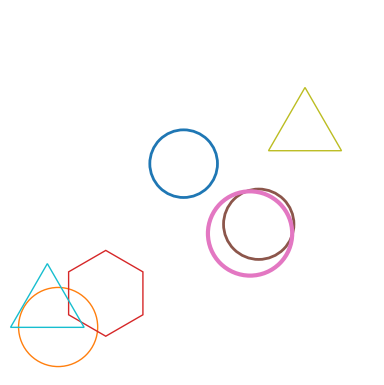[{"shape": "circle", "thickness": 2, "radius": 0.44, "center": [0.477, 0.575]}, {"shape": "circle", "thickness": 1, "radius": 0.51, "center": [0.151, 0.151]}, {"shape": "hexagon", "thickness": 1, "radius": 0.56, "center": [0.275, 0.238]}, {"shape": "circle", "thickness": 2, "radius": 0.46, "center": [0.672, 0.418]}, {"shape": "circle", "thickness": 3, "radius": 0.55, "center": [0.65, 0.394]}, {"shape": "triangle", "thickness": 1, "radius": 0.55, "center": [0.792, 0.663]}, {"shape": "triangle", "thickness": 1, "radius": 0.55, "center": [0.123, 0.205]}]